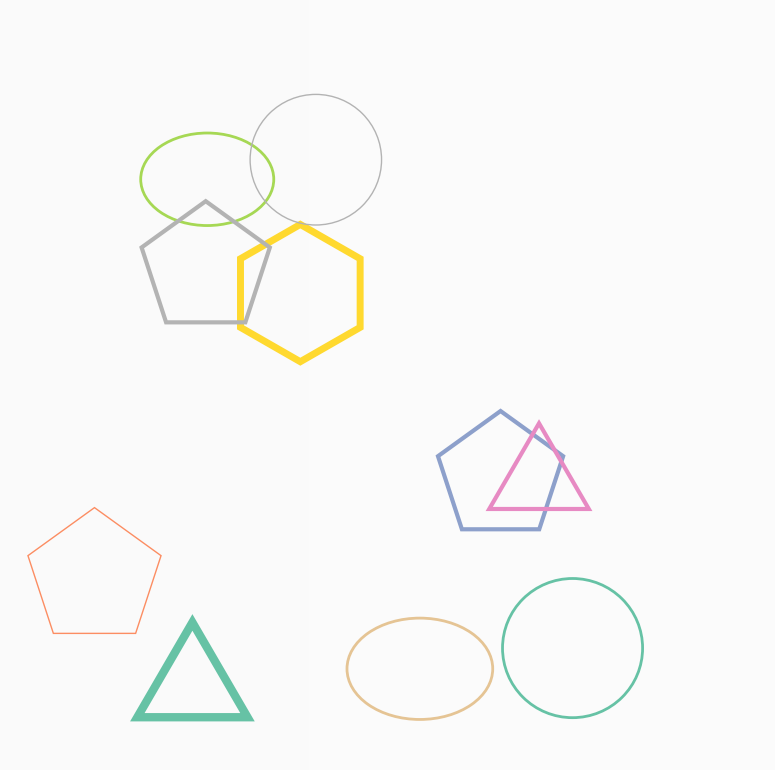[{"shape": "circle", "thickness": 1, "radius": 0.45, "center": [0.739, 0.158]}, {"shape": "triangle", "thickness": 3, "radius": 0.41, "center": [0.248, 0.11]}, {"shape": "pentagon", "thickness": 0.5, "radius": 0.45, "center": [0.122, 0.25]}, {"shape": "pentagon", "thickness": 1.5, "radius": 0.42, "center": [0.646, 0.381]}, {"shape": "triangle", "thickness": 1.5, "radius": 0.37, "center": [0.696, 0.376]}, {"shape": "oval", "thickness": 1, "radius": 0.43, "center": [0.267, 0.767]}, {"shape": "hexagon", "thickness": 2.5, "radius": 0.45, "center": [0.388, 0.619]}, {"shape": "oval", "thickness": 1, "radius": 0.47, "center": [0.542, 0.131]}, {"shape": "circle", "thickness": 0.5, "radius": 0.42, "center": [0.408, 0.793]}, {"shape": "pentagon", "thickness": 1.5, "radius": 0.43, "center": [0.265, 0.652]}]